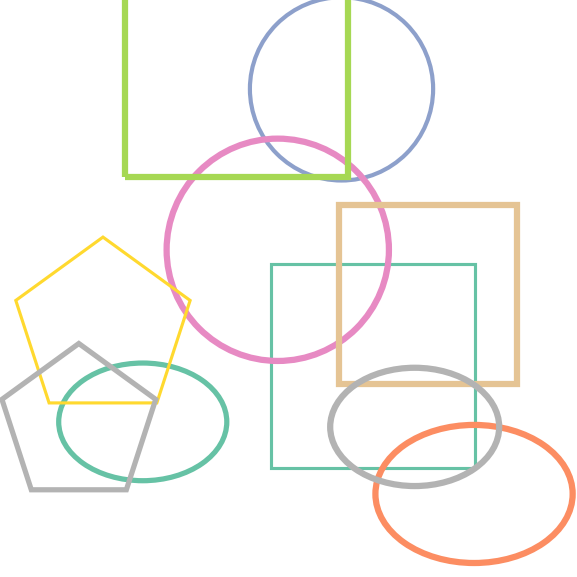[{"shape": "square", "thickness": 1.5, "radius": 0.88, "center": [0.645, 0.365]}, {"shape": "oval", "thickness": 2.5, "radius": 0.73, "center": [0.247, 0.269]}, {"shape": "oval", "thickness": 3, "radius": 0.85, "center": [0.821, 0.144]}, {"shape": "circle", "thickness": 2, "radius": 0.79, "center": [0.591, 0.845]}, {"shape": "circle", "thickness": 3, "radius": 0.96, "center": [0.481, 0.567]}, {"shape": "square", "thickness": 3, "radius": 0.97, "center": [0.409, 0.886]}, {"shape": "pentagon", "thickness": 1.5, "radius": 0.79, "center": [0.178, 0.43]}, {"shape": "square", "thickness": 3, "radius": 0.77, "center": [0.741, 0.489]}, {"shape": "pentagon", "thickness": 2.5, "radius": 0.7, "center": [0.136, 0.264]}, {"shape": "oval", "thickness": 3, "radius": 0.73, "center": [0.718, 0.26]}]